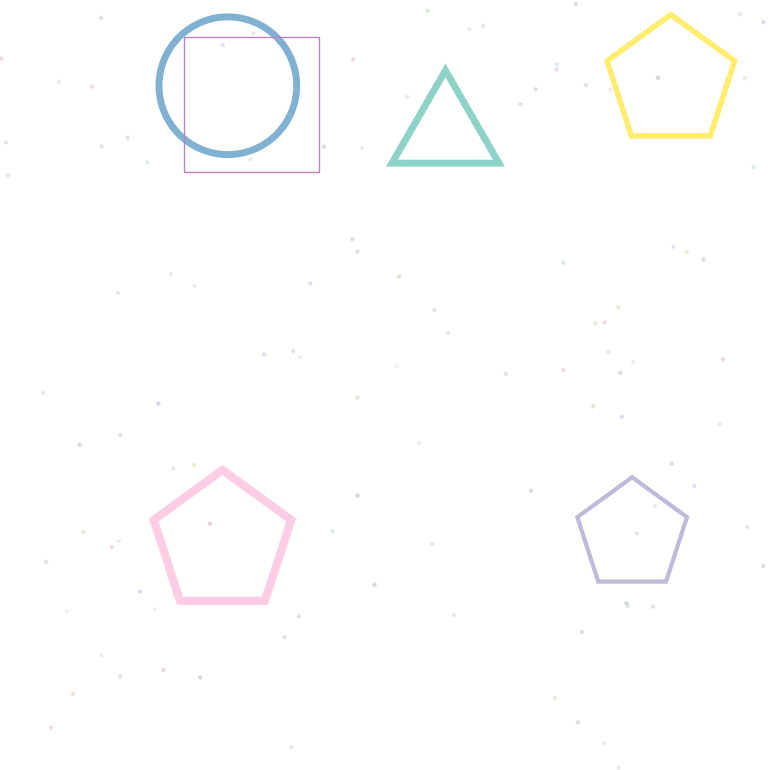[{"shape": "triangle", "thickness": 2.5, "radius": 0.4, "center": [0.579, 0.828]}, {"shape": "pentagon", "thickness": 1.5, "radius": 0.37, "center": [0.821, 0.305]}, {"shape": "circle", "thickness": 2.5, "radius": 0.45, "center": [0.296, 0.889]}, {"shape": "pentagon", "thickness": 3, "radius": 0.47, "center": [0.289, 0.296]}, {"shape": "square", "thickness": 0.5, "radius": 0.44, "center": [0.326, 0.864]}, {"shape": "pentagon", "thickness": 2, "radius": 0.44, "center": [0.871, 0.894]}]